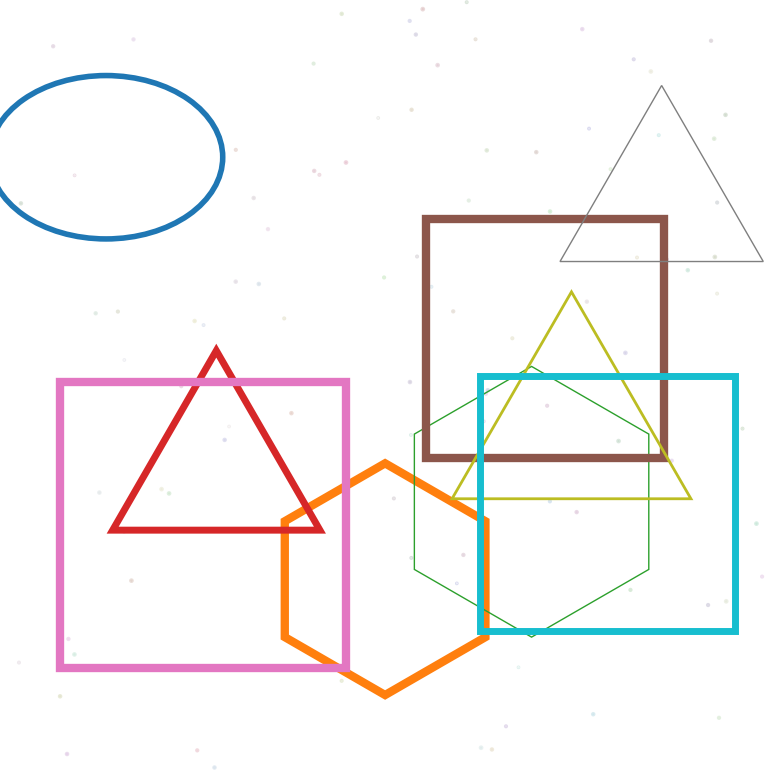[{"shape": "oval", "thickness": 2, "radius": 0.76, "center": [0.138, 0.796]}, {"shape": "hexagon", "thickness": 3, "radius": 0.75, "center": [0.5, 0.248]}, {"shape": "hexagon", "thickness": 0.5, "radius": 0.88, "center": [0.69, 0.348]}, {"shape": "triangle", "thickness": 2.5, "radius": 0.78, "center": [0.281, 0.389]}, {"shape": "square", "thickness": 3, "radius": 0.77, "center": [0.708, 0.56]}, {"shape": "square", "thickness": 3, "radius": 0.93, "center": [0.263, 0.318]}, {"shape": "triangle", "thickness": 0.5, "radius": 0.76, "center": [0.859, 0.737]}, {"shape": "triangle", "thickness": 1, "radius": 0.9, "center": [0.742, 0.442]}, {"shape": "square", "thickness": 2.5, "radius": 0.83, "center": [0.789, 0.346]}]